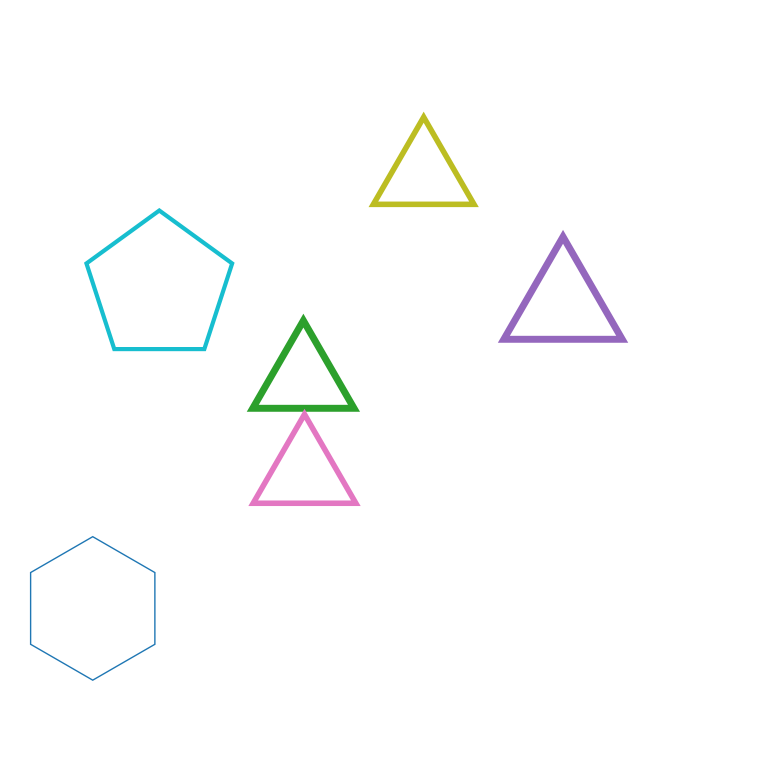[{"shape": "hexagon", "thickness": 0.5, "radius": 0.47, "center": [0.12, 0.21]}, {"shape": "triangle", "thickness": 2.5, "radius": 0.38, "center": [0.394, 0.508]}, {"shape": "triangle", "thickness": 2.5, "radius": 0.44, "center": [0.731, 0.604]}, {"shape": "triangle", "thickness": 2, "radius": 0.38, "center": [0.395, 0.385]}, {"shape": "triangle", "thickness": 2, "radius": 0.38, "center": [0.55, 0.772]}, {"shape": "pentagon", "thickness": 1.5, "radius": 0.5, "center": [0.207, 0.627]}]